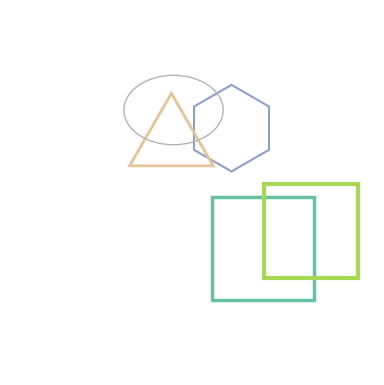[{"shape": "square", "thickness": 2.5, "radius": 0.67, "center": [0.683, 0.354]}, {"shape": "hexagon", "thickness": 1.5, "radius": 0.56, "center": [0.601, 0.667]}, {"shape": "square", "thickness": 3, "radius": 0.61, "center": [0.807, 0.4]}, {"shape": "triangle", "thickness": 2, "radius": 0.63, "center": [0.445, 0.632]}, {"shape": "oval", "thickness": 1, "radius": 0.64, "center": [0.451, 0.714]}]